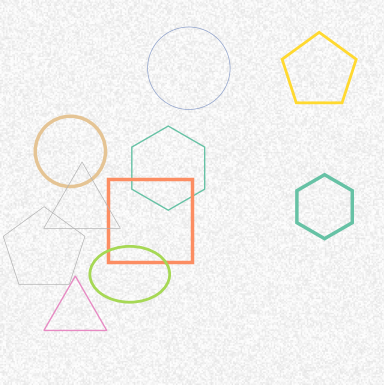[{"shape": "hexagon", "thickness": 1, "radius": 0.55, "center": [0.437, 0.563]}, {"shape": "hexagon", "thickness": 2.5, "radius": 0.42, "center": [0.843, 0.463]}, {"shape": "square", "thickness": 2.5, "radius": 0.54, "center": [0.389, 0.427]}, {"shape": "circle", "thickness": 0.5, "radius": 0.54, "center": [0.491, 0.823]}, {"shape": "triangle", "thickness": 1, "radius": 0.47, "center": [0.196, 0.189]}, {"shape": "oval", "thickness": 2, "radius": 0.52, "center": [0.337, 0.288]}, {"shape": "pentagon", "thickness": 2, "radius": 0.51, "center": [0.829, 0.815]}, {"shape": "circle", "thickness": 2.5, "radius": 0.46, "center": [0.183, 0.607]}, {"shape": "pentagon", "thickness": 0.5, "radius": 0.56, "center": [0.115, 0.352]}, {"shape": "triangle", "thickness": 0.5, "radius": 0.58, "center": [0.213, 0.464]}]